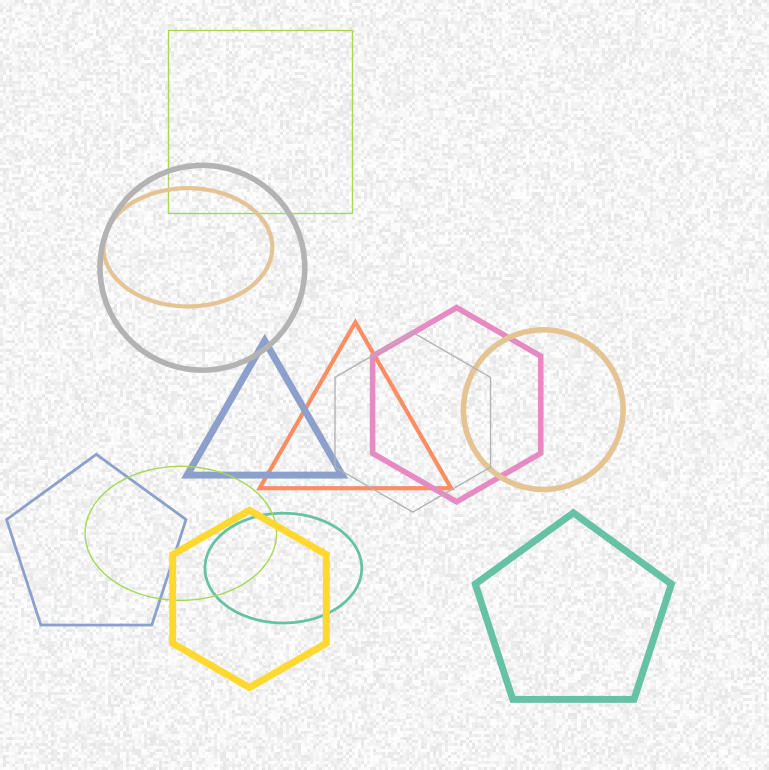[{"shape": "pentagon", "thickness": 2.5, "radius": 0.67, "center": [0.745, 0.2]}, {"shape": "oval", "thickness": 1, "radius": 0.51, "center": [0.368, 0.262]}, {"shape": "triangle", "thickness": 1.5, "radius": 0.72, "center": [0.462, 0.438]}, {"shape": "pentagon", "thickness": 1, "radius": 0.61, "center": [0.125, 0.287]}, {"shape": "triangle", "thickness": 2.5, "radius": 0.58, "center": [0.344, 0.441]}, {"shape": "hexagon", "thickness": 2, "radius": 0.63, "center": [0.593, 0.474]}, {"shape": "oval", "thickness": 0.5, "radius": 0.62, "center": [0.235, 0.307]}, {"shape": "square", "thickness": 0.5, "radius": 0.59, "center": [0.338, 0.842]}, {"shape": "hexagon", "thickness": 2.5, "radius": 0.58, "center": [0.324, 0.222]}, {"shape": "circle", "thickness": 2, "radius": 0.52, "center": [0.706, 0.468]}, {"shape": "oval", "thickness": 1.5, "radius": 0.55, "center": [0.244, 0.679]}, {"shape": "circle", "thickness": 2, "radius": 0.66, "center": [0.263, 0.652]}, {"shape": "hexagon", "thickness": 0.5, "radius": 0.58, "center": [0.536, 0.452]}]